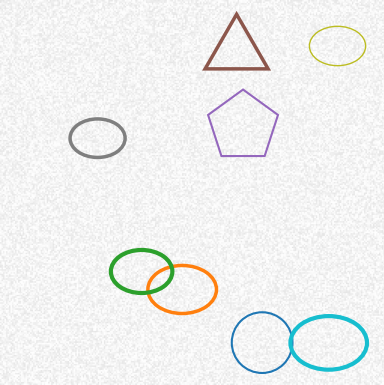[{"shape": "circle", "thickness": 1.5, "radius": 0.39, "center": [0.681, 0.11]}, {"shape": "oval", "thickness": 2.5, "radius": 0.45, "center": [0.473, 0.248]}, {"shape": "oval", "thickness": 3, "radius": 0.4, "center": [0.368, 0.295]}, {"shape": "pentagon", "thickness": 1.5, "radius": 0.48, "center": [0.631, 0.672]}, {"shape": "triangle", "thickness": 2.5, "radius": 0.47, "center": [0.615, 0.868]}, {"shape": "oval", "thickness": 2.5, "radius": 0.36, "center": [0.253, 0.641]}, {"shape": "oval", "thickness": 1, "radius": 0.37, "center": [0.877, 0.881]}, {"shape": "oval", "thickness": 3, "radius": 0.5, "center": [0.854, 0.109]}]